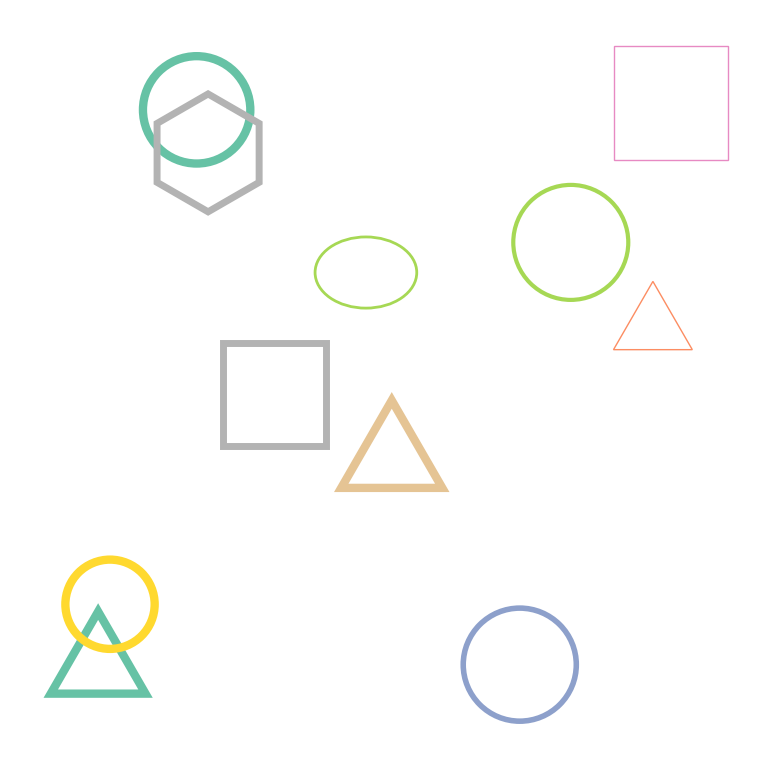[{"shape": "triangle", "thickness": 3, "radius": 0.36, "center": [0.127, 0.135]}, {"shape": "circle", "thickness": 3, "radius": 0.35, "center": [0.255, 0.857]}, {"shape": "triangle", "thickness": 0.5, "radius": 0.3, "center": [0.848, 0.575]}, {"shape": "circle", "thickness": 2, "radius": 0.37, "center": [0.675, 0.137]}, {"shape": "square", "thickness": 0.5, "radius": 0.37, "center": [0.872, 0.866]}, {"shape": "circle", "thickness": 1.5, "radius": 0.37, "center": [0.741, 0.685]}, {"shape": "oval", "thickness": 1, "radius": 0.33, "center": [0.475, 0.646]}, {"shape": "circle", "thickness": 3, "radius": 0.29, "center": [0.143, 0.215]}, {"shape": "triangle", "thickness": 3, "radius": 0.38, "center": [0.509, 0.404]}, {"shape": "square", "thickness": 2.5, "radius": 0.33, "center": [0.356, 0.488]}, {"shape": "hexagon", "thickness": 2.5, "radius": 0.38, "center": [0.27, 0.801]}]